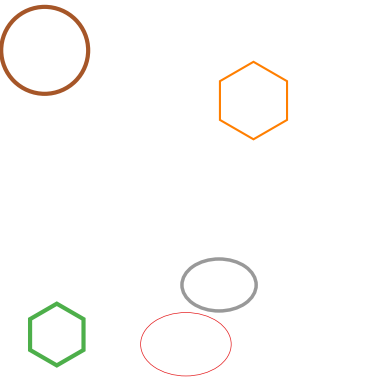[{"shape": "oval", "thickness": 0.5, "radius": 0.59, "center": [0.483, 0.106]}, {"shape": "hexagon", "thickness": 3, "radius": 0.4, "center": [0.148, 0.131]}, {"shape": "hexagon", "thickness": 1.5, "radius": 0.5, "center": [0.658, 0.739]}, {"shape": "circle", "thickness": 3, "radius": 0.56, "center": [0.116, 0.869]}, {"shape": "oval", "thickness": 2.5, "radius": 0.48, "center": [0.569, 0.26]}]